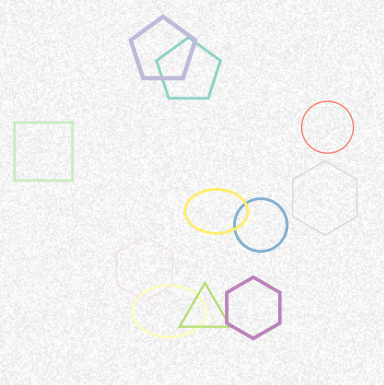[{"shape": "pentagon", "thickness": 2, "radius": 0.44, "center": [0.49, 0.816]}, {"shape": "oval", "thickness": 1.5, "radius": 0.48, "center": [0.439, 0.192]}, {"shape": "pentagon", "thickness": 3, "radius": 0.44, "center": [0.423, 0.868]}, {"shape": "circle", "thickness": 1, "radius": 0.34, "center": [0.851, 0.67]}, {"shape": "circle", "thickness": 2, "radius": 0.34, "center": [0.677, 0.416]}, {"shape": "triangle", "thickness": 1.5, "radius": 0.38, "center": [0.532, 0.189]}, {"shape": "hexagon", "thickness": 0.5, "radius": 0.42, "center": [0.375, 0.303]}, {"shape": "hexagon", "thickness": 1, "radius": 0.48, "center": [0.844, 0.485]}, {"shape": "hexagon", "thickness": 2.5, "radius": 0.4, "center": [0.658, 0.2]}, {"shape": "square", "thickness": 2, "radius": 0.38, "center": [0.112, 0.608]}, {"shape": "oval", "thickness": 2, "radius": 0.41, "center": [0.562, 0.451]}]